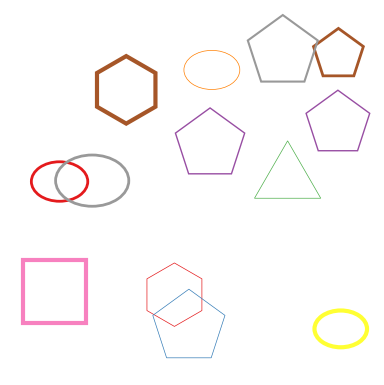[{"shape": "hexagon", "thickness": 0.5, "radius": 0.41, "center": [0.453, 0.235]}, {"shape": "oval", "thickness": 2, "radius": 0.37, "center": [0.155, 0.529]}, {"shape": "pentagon", "thickness": 0.5, "radius": 0.49, "center": [0.491, 0.15]}, {"shape": "triangle", "thickness": 0.5, "radius": 0.5, "center": [0.747, 0.535]}, {"shape": "pentagon", "thickness": 1, "radius": 0.47, "center": [0.546, 0.625]}, {"shape": "pentagon", "thickness": 1, "radius": 0.43, "center": [0.878, 0.679]}, {"shape": "oval", "thickness": 0.5, "radius": 0.36, "center": [0.55, 0.818]}, {"shape": "oval", "thickness": 3, "radius": 0.34, "center": [0.885, 0.146]}, {"shape": "pentagon", "thickness": 2, "radius": 0.34, "center": [0.879, 0.858]}, {"shape": "hexagon", "thickness": 3, "radius": 0.44, "center": [0.328, 0.767]}, {"shape": "square", "thickness": 3, "radius": 0.41, "center": [0.141, 0.243]}, {"shape": "pentagon", "thickness": 1.5, "radius": 0.48, "center": [0.735, 0.865]}, {"shape": "oval", "thickness": 2, "radius": 0.48, "center": [0.239, 0.531]}]